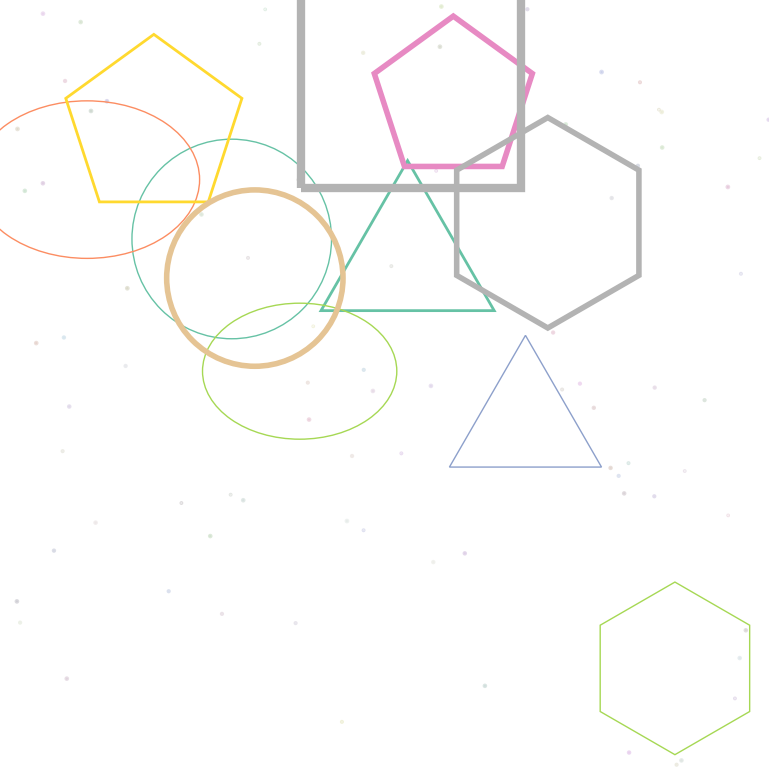[{"shape": "circle", "thickness": 0.5, "radius": 0.65, "center": [0.301, 0.69]}, {"shape": "triangle", "thickness": 1, "radius": 0.65, "center": [0.529, 0.661]}, {"shape": "oval", "thickness": 0.5, "radius": 0.73, "center": [0.113, 0.767]}, {"shape": "triangle", "thickness": 0.5, "radius": 0.57, "center": [0.682, 0.45]}, {"shape": "pentagon", "thickness": 2, "radius": 0.54, "center": [0.589, 0.871]}, {"shape": "hexagon", "thickness": 0.5, "radius": 0.56, "center": [0.877, 0.132]}, {"shape": "oval", "thickness": 0.5, "radius": 0.63, "center": [0.389, 0.518]}, {"shape": "pentagon", "thickness": 1, "radius": 0.6, "center": [0.2, 0.835]}, {"shape": "circle", "thickness": 2, "radius": 0.57, "center": [0.331, 0.639]}, {"shape": "hexagon", "thickness": 2, "radius": 0.68, "center": [0.711, 0.711]}, {"shape": "square", "thickness": 3, "radius": 0.71, "center": [0.534, 0.898]}]